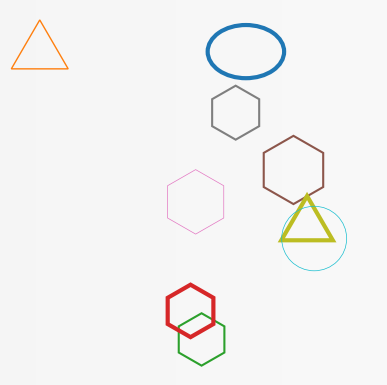[{"shape": "oval", "thickness": 3, "radius": 0.49, "center": [0.635, 0.866]}, {"shape": "triangle", "thickness": 1, "radius": 0.42, "center": [0.103, 0.864]}, {"shape": "hexagon", "thickness": 1.5, "radius": 0.34, "center": [0.52, 0.118]}, {"shape": "hexagon", "thickness": 3, "radius": 0.34, "center": [0.492, 0.192]}, {"shape": "hexagon", "thickness": 1.5, "radius": 0.44, "center": [0.757, 0.559]}, {"shape": "hexagon", "thickness": 0.5, "radius": 0.42, "center": [0.505, 0.476]}, {"shape": "hexagon", "thickness": 1.5, "radius": 0.35, "center": [0.608, 0.707]}, {"shape": "triangle", "thickness": 3, "radius": 0.38, "center": [0.792, 0.414]}, {"shape": "circle", "thickness": 0.5, "radius": 0.42, "center": [0.811, 0.38]}]